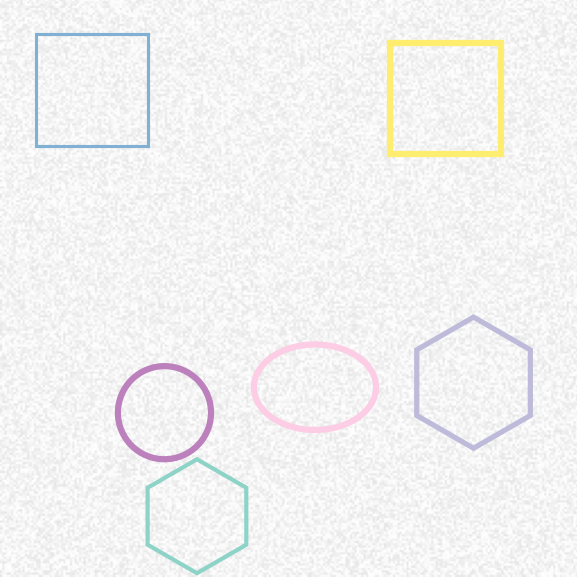[{"shape": "hexagon", "thickness": 2, "radius": 0.49, "center": [0.341, 0.105]}, {"shape": "hexagon", "thickness": 2.5, "radius": 0.57, "center": [0.82, 0.336]}, {"shape": "square", "thickness": 1.5, "radius": 0.49, "center": [0.16, 0.844]}, {"shape": "oval", "thickness": 3, "radius": 0.53, "center": [0.545, 0.329]}, {"shape": "circle", "thickness": 3, "radius": 0.4, "center": [0.285, 0.285]}, {"shape": "square", "thickness": 3, "radius": 0.48, "center": [0.772, 0.829]}]